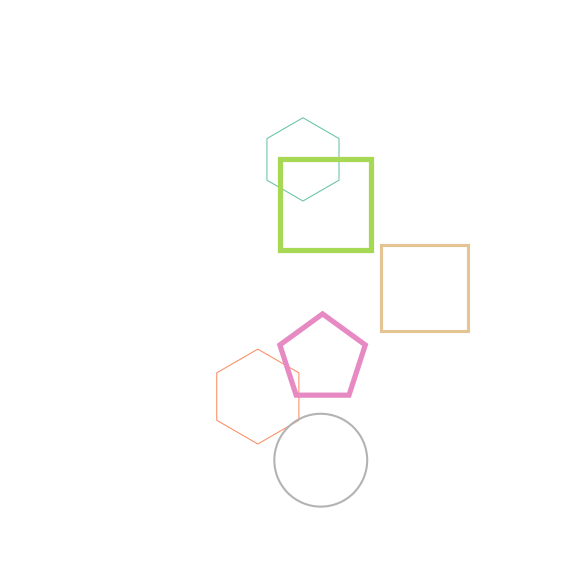[{"shape": "hexagon", "thickness": 0.5, "radius": 0.36, "center": [0.525, 0.723]}, {"shape": "hexagon", "thickness": 0.5, "radius": 0.41, "center": [0.446, 0.312]}, {"shape": "pentagon", "thickness": 2.5, "radius": 0.39, "center": [0.559, 0.378]}, {"shape": "square", "thickness": 2.5, "radius": 0.4, "center": [0.563, 0.645]}, {"shape": "square", "thickness": 1.5, "radius": 0.37, "center": [0.735, 0.501]}, {"shape": "circle", "thickness": 1, "radius": 0.4, "center": [0.555, 0.202]}]